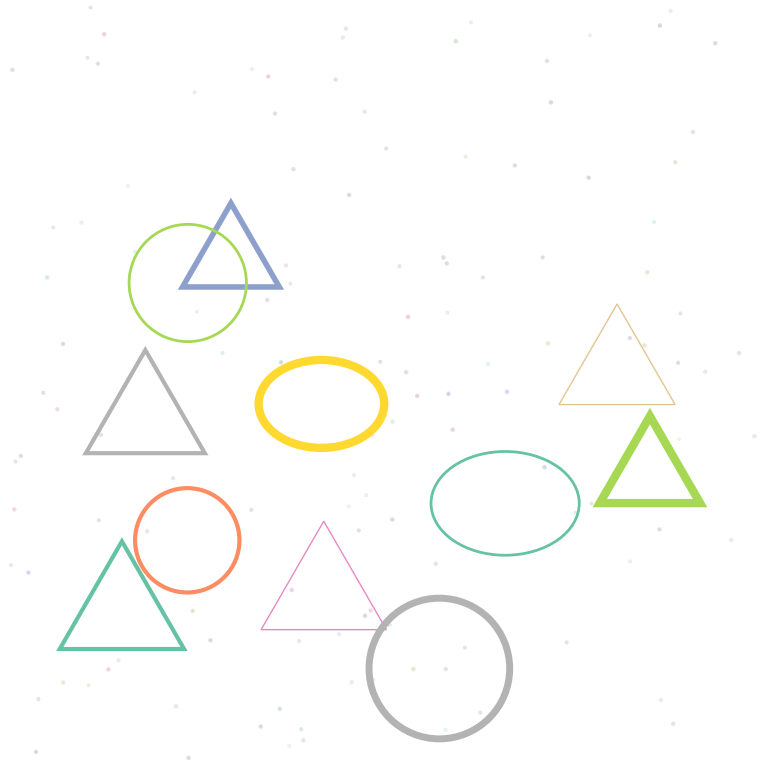[{"shape": "triangle", "thickness": 1.5, "radius": 0.47, "center": [0.158, 0.204]}, {"shape": "oval", "thickness": 1, "radius": 0.48, "center": [0.656, 0.346]}, {"shape": "circle", "thickness": 1.5, "radius": 0.34, "center": [0.243, 0.298]}, {"shape": "triangle", "thickness": 2, "radius": 0.36, "center": [0.3, 0.664]}, {"shape": "triangle", "thickness": 0.5, "radius": 0.47, "center": [0.42, 0.229]}, {"shape": "triangle", "thickness": 3, "radius": 0.38, "center": [0.844, 0.384]}, {"shape": "circle", "thickness": 1, "radius": 0.38, "center": [0.244, 0.632]}, {"shape": "oval", "thickness": 3, "radius": 0.41, "center": [0.417, 0.475]}, {"shape": "triangle", "thickness": 0.5, "radius": 0.44, "center": [0.801, 0.518]}, {"shape": "triangle", "thickness": 1.5, "radius": 0.45, "center": [0.189, 0.456]}, {"shape": "circle", "thickness": 2.5, "radius": 0.46, "center": [0.571, 0.132]}]